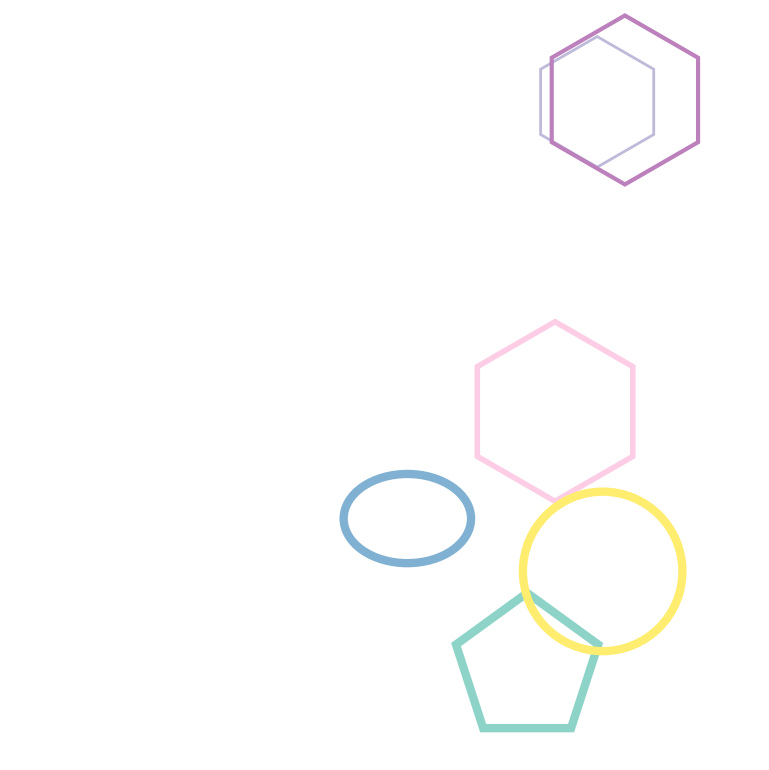[{"shape": "pentagon", "thickness": 3, "radius": 0.49, "center": [0.685, 0.133]}, {"shape": "hexagon", "thickness": 1, "radius": 0.42, "center": [0.776, 0.868]}, {"shape": "oval", "thickness": 3, "radius": 0.41, "center": [0.529, 0.327]}, {"shape": "hexagon", "thickness": 2, "radius": 0.58, "center": [0.721, 0.466]}, {"shape": "hexagon", "thickness": 1.5, "radius": 0.55, "center": [0.812, 0.87]}, {"shape": "circle", "thickness": 3, "radius": 0.52, "center": [0.783, 0.258]}]